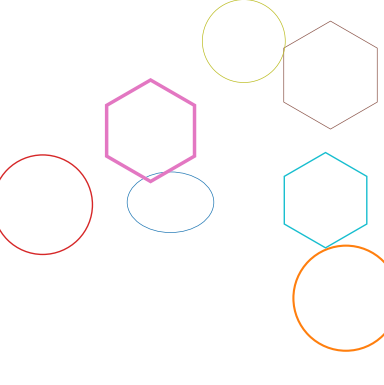[{"shape": "oval", "thickness": 0.5, "radius": 0.56, "center": [0.443, 0.475]}, {"shape": "circle", "thickness": 1.5, "radius": 0.68, "center": [0.899, 0.225]}, {"shape": "circle", "thickness": 1, "radius": 0.65, "center": [0.111, 0.468]}, {"shape": "hexagon", "thickness": 0.5, "radius": 0.7, "center": [0.858, 0.805]}, {"shape": "hexagon", "thickness": 2.5, "radius": 0.66, "center": [0.391, 0.66]}, {"shape": "circle", "thickness": 0.5, "radius": 0.54, "center": [0.633, 0.893]}, {"shape": "hexagon", "thickness": 1, "radius": 0.62, "center": [0.846, 0.48]}]